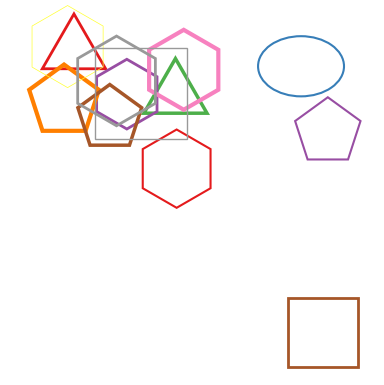[{"shape": "hexagon", "thickness": 1.5, "radius": 0.51, "center": [0.459, 0.562]}, {"shape": "triangle", "thickness": 2, "radius": 0.47, "center": [0.192, 0.869]}, {"shape": "oval", "thickness": 1.5, "radius": 0.56, "center": [0.782, 0.828]}, {"shape": "triangle", "thickness": 2.5, "radius": 0.47, "center": [0.456, 0.753]}, {"shape": "pentagon", "thickness": 1.5, "radius": 0.45, "center": [0.851, 0.658]}, {"shape": "hexagon", "thickness": 2, "radius": 0.45, "center": [0.329, 0.755]}, {"shape": "pentagon", "thickness": 3, "radius": 0.48, "center": [0.166, 0.737]}, {"shape": "hexagon", "thickness": 0.5, "radius": 0.53, "center": [0.176, 0.879]}, {"shape": "square", "thickness": 2, "radius": 0.45, "center": [0.839, 0.137]}, {"shape": "pentagon", "thickness": 2.5, "radius": 0.44, "center": [0.285, 0.693]}, {"shape": "hexagon", "thickness": 3, "radius": 0.52, "center": [0.477, 0.819]}, {"shape": "square", "thickness": 1, "radius": 0.59, "center": [0.366, 0.756]}, {"shape": "hexagon", "thickness": 2, "radius": 0.58, "center": [0.303, 0.79]}]